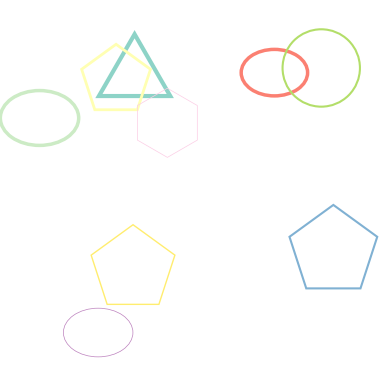[{"shape": "triangle", "thickness": 3, "radius": 0.54, "center": [0.35, 0.804]}, {"shape": "pentagon", "thickness": 2, "radius": 0.47, "center": [0.301, 0.791]}, {"shape": "oval", "thickness": 2.5, "radius": 0.43, "center": [0.713, 0.811]}, {"shape": "pentagon", "thickness": 1.5, "radius": 0.6, "center": [0.866, 0.348]}, {"shape": "circle", "thickness": 1.5, "radius": 0.5, "center": [0.834, 0.823]}, {"shape": "hexagon", "thickness": 0.5, "radius": 0.45, "center": [0.435, 0.681]}, {"shape": "oval", "thickness": 0.5, "radius": 0.45, "center": [0.255, 0.136]}, {"shape": "oval", "thickness": 2.5, "radius": 0.51, "center": [0.103, 0.694]}, {"shape": "pentagon", "thickness": 1, "radius": 0.57, "center": [0.346, 0.302]}]